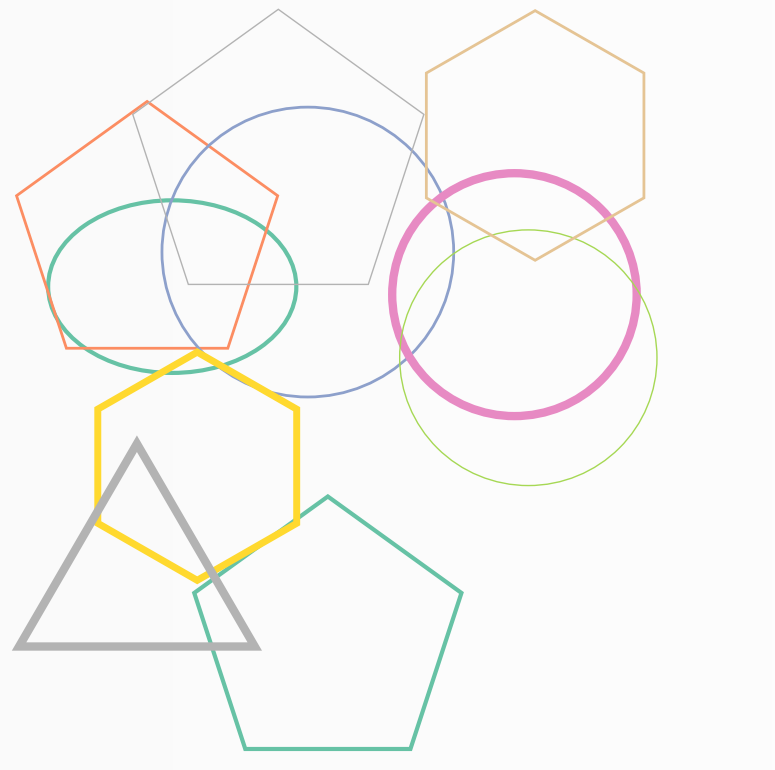[{"shape": "oval", "thickness": 1.5, "radius": 0.8, "center": [0.222, 0.628]}, {"shape": "pentagon", "thickness": 1.5, "radius": 0.91, "center": [0.423, 0.174]}, {"shape": "pentagon", "thickness": 1, "radius": 0.89, "center": [0.19, 0.691]}, {"shape": "circle", "thickness": 1, "radius": 0.94, "center": [0.397, 0.673]}, {"shape": "circle", "thickness": 3, "radius": 0.79, "center": [0.664, 0.617]}, {"shape": "circle", "thickness": 0.5, "radius": 0.83, "center": [0.682, 0.535]}, {"shape": "hexagon", "thickness": 2.5, "radius": 0.74, "center": [0.255, 0.395]}, {"shape": "hexagon", "thickness": 1, "radius": 0.81, "center": [0.69, 0.824]}, {"shape": "pentagon", "thickness": 0.5, "radius": 0.99, "center": [0.359, 0.79]}, {"shape": "triangle", "thickness": 3, "radius": 0.88, "center": [0.177, 0.248]}]